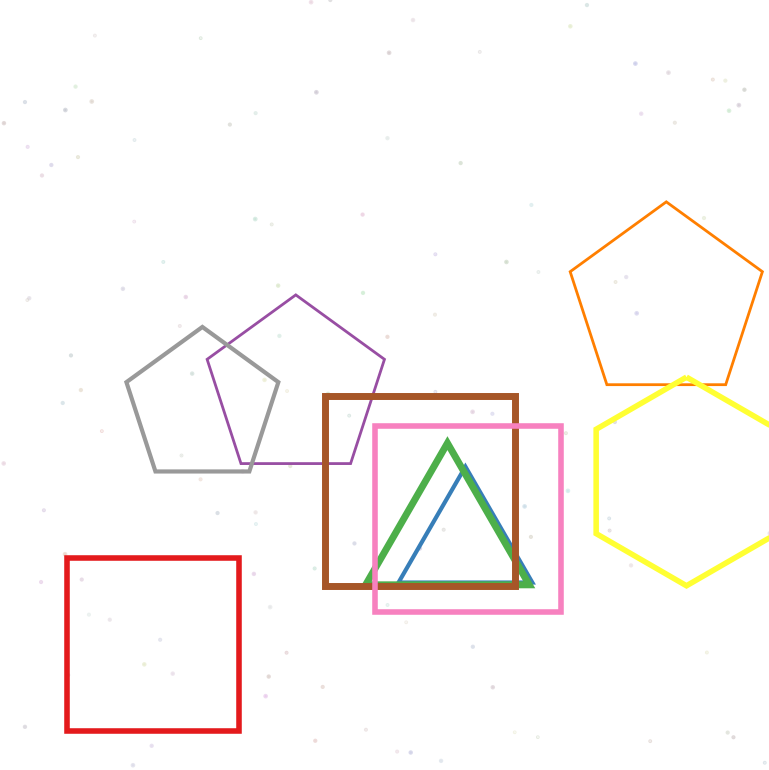[{"shape": "square", "thickness": 2, "radius": 0.56, "center": [0.198, 0.163]}, {"shape": "triangle", "thickness": 1.5, "radius": 0.5, "center": [0.604, 0.294]}, {"shape": "triangle", "thickness": 2.5, "radius": 0.61, "center": [0.581, 0.302]}, {"shape": "pentagon", "thickness": 1, "radius": 0.61, "center": [0.384, 0.496]}, {"shape": "pentagon", "thickness": 1, "radius": 0.66, "center": [0.865, 0.607]}, {"shape": "hexagon", "thickness": 2, "radius": 0.68, "center": [0.892, 0.375]}, {"shape": "square", "thickness": 2.5, "radius": 0.62, "center": [0.546, 0.362]}, {"shape": "square", "thickness": 2, "radius": 0.6, "center": [0.608, 0.326]}, {"shape": "pentagon", "thickness": 1.5, "radius": 0.52, "center": [0.263, 0.472]}]